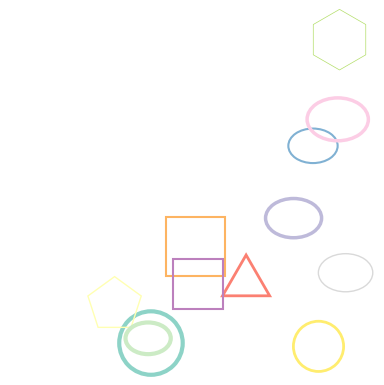[{"shape": "circle", "thickness": 3, "radius": 0.41, "center": [0.392, 0.109]}, {"shape": "pentagon", "thickness": 1, "radius": 0.36, "center": [0.298, 0.209]}, {"shape": "oval", "thickness": 2.5, "radius": 0.36, "center": [0.763, 0.433]}, {"shape": "triangle", "thickness": 2, "radius": 0.35, "center": [0.639, 0.267]}, {"shape": "oval", "thickness": 1.5, "radius": 0.32, "center": [0.813, 0.621]}, {"shape": "square", "thickness": 1.5, "radius": 0.38, "center": [0.508, 0.359]}, {"shape": "hexagon", "thickness": 0.5, "radius": 0.39, "center": [0.882, 0.897]}, {"shape": "oval", "thickness": 2.5, "radius": 0.4, "center": [0.877, 0.69]}, {"shape": "oval", "thickness": 1, "radius": 0.35, "center": [0.898, 0.292]}, {"shape": "square", "thickness": 1.5, "radius": 0.33, "center": [0.513, 0.262]}, {"shape": "oval", "thickness": 3, "radius": 0.29, "center": [0.385, 0.121]}, {"shape": "circle", "thickness": 2, "radius": 0.33, "center": [0.827, 0.1]}]